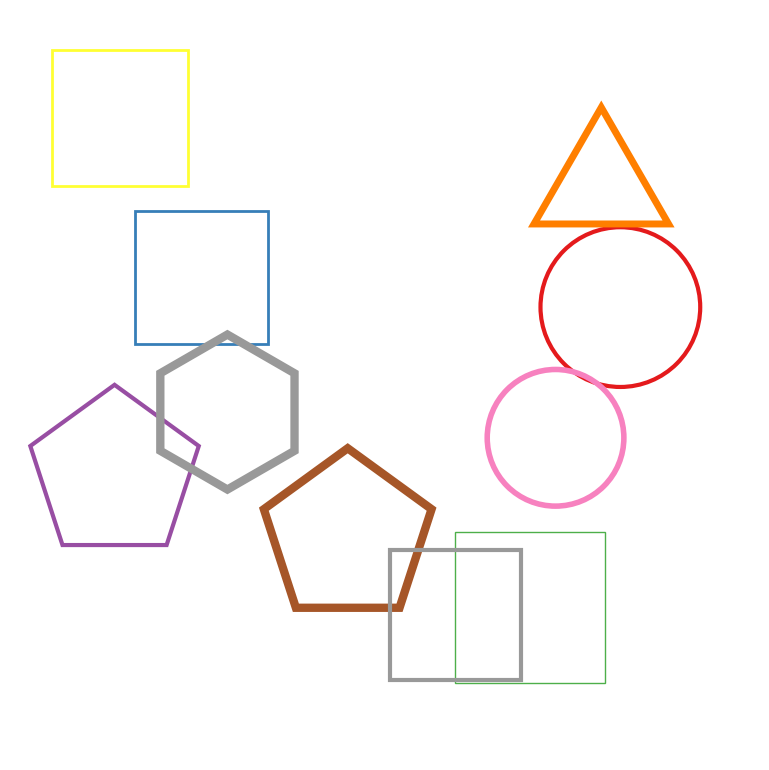[{"shape": "circle", "thickness": 1.5, "radius": 0.52, "center": [0.806, 0.601]}, {"shape": "square", "thickness": 1, "radius": 0.43, "center": [0.262, 0.64]}, {"shape": "square", "thickness": 0.5, "radius": 0.49, "center": [0.688, 0.211]}, {"shape": "pentagon", "thickness": 1.5, "radius": 0.58, "center": [0.149, 0.385]}, {"shape": "triangle", "thickness": 2.5, "radius": 0.5, "center": [0.781, 0.76]}, {"shape": "square", "thickness": 1, "radius": 0.44, "center": [0.156, 0.847]}, {"shape": "pentagon", "thickness": 3, "radius": 0.57, "center": [0.452, 0.303]}, {"shape": "circle", "thickness": 2, "radius": 0.44, "center": [0.721, 0.431]}, {"shape": "square", "thickness": 1.5, "radius": 0.42, "center": [0.592, 0.201]}, {"shape": "hexagon", "thickness": 3, "radius": 0.5, "center": [0.295, 0.465]}]